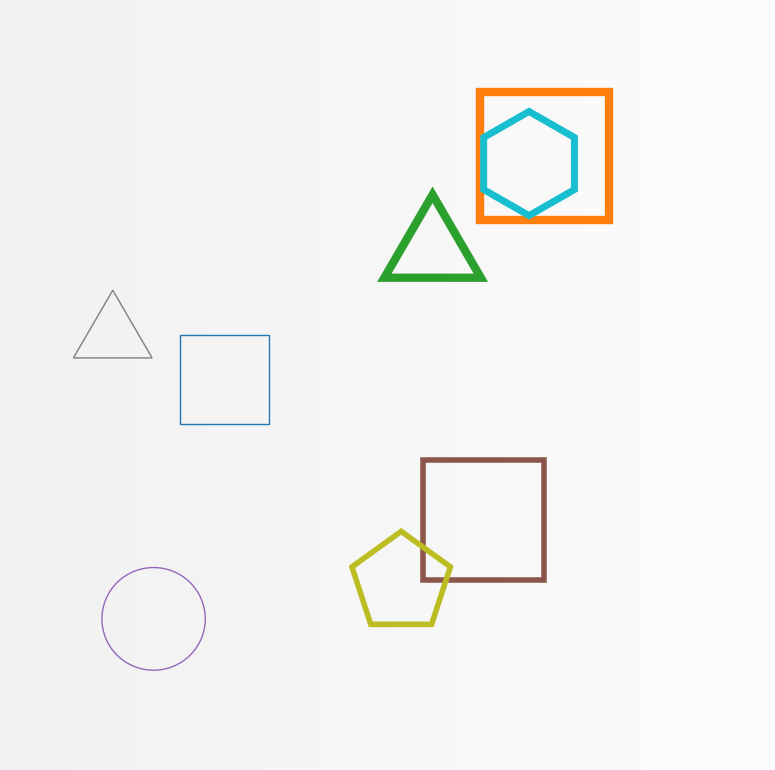[{"shape": "square", "thickness": 0.5, "radius": 0.29, "center": [0.29, 0.507]}, {"shape": "square", "thickness": 3, "radius": 0.42, "center": [0.702, 0.797]}, {"shape": "triangle", "thickness": 3, "radius": 0.36, "center": [0.558, 0.675]}, {"shape": "circle", "thickness": 0.5, "radius": 0.33, "center": [0.198, 0.196]}, {"shape": "square", "thickness": 2, "radius": 0.39, "center": [0.624, 0.325]}, {"shape": "triangle", "thickness": 0.5, "radius": 0.29, "center": [0.146, 0.564]}, {"shape": "pentagon", "thickness": 2, "radius": 0.33, "center": [0.518, 0.243]}, {"shape": "hexagon", "thickness": 2.5, "radius": 0.34, "center": [0.683, 0.788]}]